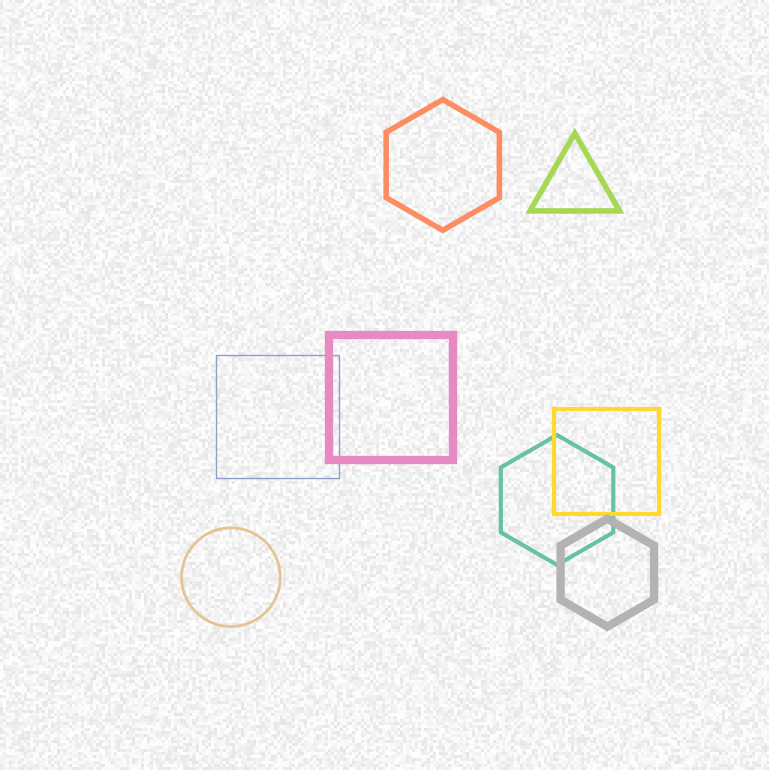[{"shape": "hexagon", "thickness": 1.5, "radius": 0.42, "center": [0.723, 0.351]}, {"shape": "hexagon", "thickness": 2, "radius": 0.42, "center": [0.575, 0.786]}, {"shape": "square", "thickness": 0.5, "radius": 0.4, "center": [0.36, 0.459]}, {"shape": "square", "thickness": 3, "radius": 0.4, "center": [0.508, 0.484]}, {"shape": "triangle", "thickness": 2, "radius": 0.34, "center": [0.746, 0.76]}, {"shape": "square", "thickness": 1.5, "radius": 0.34, "center": [0.788, 0.401]}, {"shape": "circle", "thickness": 1, "radius": 0.32, "center": [0.3, 0.25]}, {"shape": "hexagon", "thickness": 3, "radius": 0.35, "center": [0.789, 0.256]}]